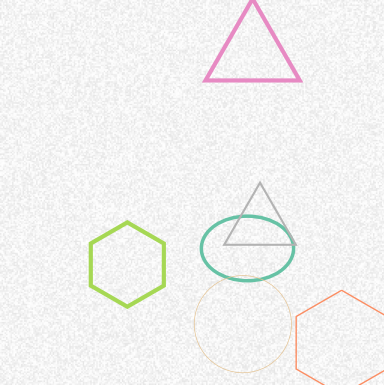[{"shape": "oval", "thickness": 2.5, "radius": 0.6, "center": [0.643, 0.355]}, {"shape": "hexagon", "thickness": 1, "radius": 0.68, "center": [0.887, 0.11]}, {"shape": "triangle", "thickness": 3, "radius": 0.71, "center": [0.656, 0.862]}, {"shape": "hexagon", "thickness": 3, "radius": 0.55, "center": [0.331, 0.313]}, {"shape": "circle", "thickness": 0.5, "radius": 0.63, "center": [0.631, 0.158]}, {"shape": "triangle", "thickness": 1.5, "radius": 0.54, "center": [0.675, 0.418]}]